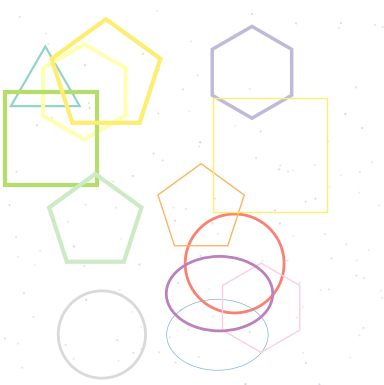[{"shape": "triangle", "thickness": 1.5, "radius": 0.52, "center": [0.118, 0.776]}, {"shape": "hexagon", "thickness": 3, "radius": 0.62, "center": [0.219, 0.762]}, {"shape": "hexagon", "thickness": 2.5, "radius": 0.6, "center": [0.654, 0.812]}, {"shape": "circle", "thickness": 2, "radius": 0.64, "center": [0.609, 0.316]}, {"shape": "oval", "thickness": 0.5, "radius": 0.66, "center": [0.565, 0.13]}, {"shape": "pentagon", "thickness": 1, "radius": 0.59, "center": [0.522, 0.457]}, {"shape": "square", "thickness": 3, "radius": 0.6, "center": [0.132, 0.641]}, {"shape": "hexagon", "thickness": 1, "radius": 0.58, "center": [0.678, 0.2]}, {"shape": "circle", "thickness": 2, "radius": 0.57, "center": [0.265, 0.131]}, {"shape": "oval", "thickness": 2, "radius": 0.69, "center": [0.57, 0.237]}, {"shape": "pentagon", "thickness": 3, "radius": 0.63, "center": [0.248, 0.422]}, {"shape": "square", "thickness": 1, "radius": 0.74, "center": [0.701, 0.598]}, {"shape": "pentagon", "thickness": 3, "radius": 0.74, "center": [0.275, 0.801]}]